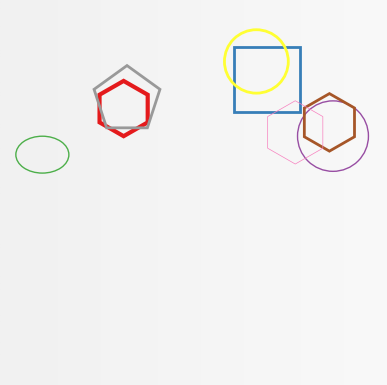[{"shape": "hexagon", "thickness": 3, "radius": 0.36, "center": [0.319, 0.718]}, {"shape": "square", "thickness": 2, "radius": 0.43, "center": [0.689, 0.794]}, {"shape": "oval", "thickness": 1, "radius": 0.34, "center": [0.109, 0.598]}, {"shape": "circle", "thickness": 1, "radius": 0.46, "center": [0.859, 0.646]}, {"shape": "circle", "thickness": 2, "radius": 0.41, "center": [0.662, 0.84]}, {"shape": "hexagon", "thickness": 2, "radius": 0.37, "center": [0.85, 0.682]}, {"shape": "hexagon", "thickness": 0.5, "radius": 0.41, "center": [0.762, 0.656]}, {"shape": "pentagon", "thickness": 2, "radius": 0.45, "center": [0.328, 0.74]}]